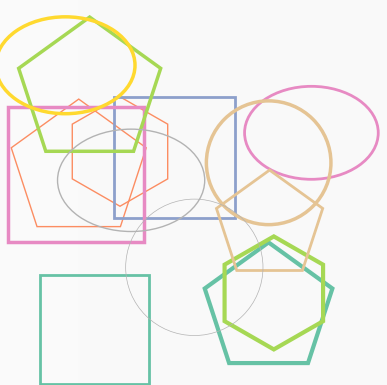[{"shape": "square", "thickness": 2, "radius": 0.71, "center": [0.244, 0.143]}, {"shape": "pentagon", "thickness": 3, "radius": 0.87, "center": [0.693, 0.197]}, {"shape": "hexagon", "thickness": 1, "radius": 0.71, "center": [0.31, 0.606]}, {"shape": "pentagon", "thickness": 1, "radius": 0.92, "center": [0.203, 0.56]}, {"shape": "square", "thickness": 2, "radius": 0.78, "center": [0.45, 0.591]}, {"shape": "square", "thickness": 2.5, "radius": 0.88, "center": [0.196, 0.546]}, {"shape": "oval", "thickness": 2, "radius": 0.86, "center": [0.804, 0.655]}, {"shape": "pentagon", "thickness": 2.5, "radius": 0.96, "center": [0.231, 0.763]}, {"shape": "hexagon", "thickness": 3, "radius": 0.73, "center": [0.707, 0.239]}, {"shape": "oval", "thickness": 2.5, "radius": 0.9, "center": [0.169, 0.83]}, {"shape": "pentagon", "thickness": 2, "radius": 0.72, "center": [0.696, 0.414]}, {"shape": "circle", "thickness": 2.5, "radius": 0.8, "center": [0.693, 0.577]}, {"shape": "circle", "thickness": 0.5, "radius": 0.89, "center": [0.501, 0.306]}, {"shape": "oval", "thickness": 1, "radius": 0.95, "center": [0.338, 0.532]}]